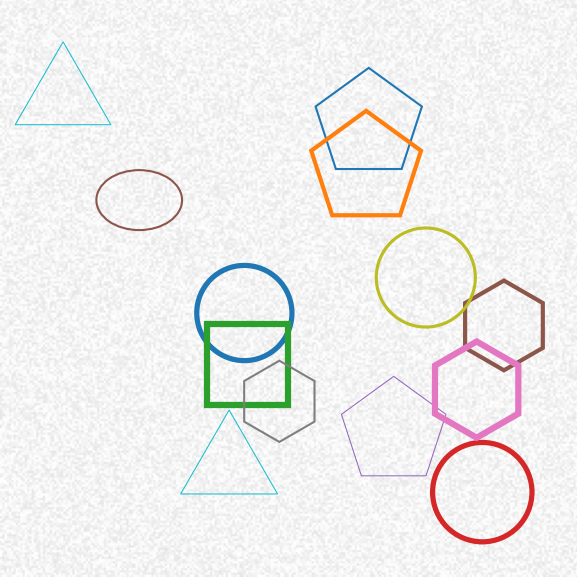[{"shape": "circle", "thickness": 2.5, "radius": 0.41, "center": [0.423, 0.457]}, {"shape": "pentagon", "thickness": 1, "radius": 0.48, "center": [0.638, 0.785]}, {"shape": "pentagon", "thickness": 2, "radius": 0.5, "center": [0.634, 0.707]}, {"shape": "square", "thickness": 3, "radius": 0.35, "center": [0.428, 0.368]}, {"shape": "circle", "thickness": 2.5, "radius": 0.43, "center": [0.835, 0.147]}, {"shape": "pentagon", "thickness": 0.5, "radius": 0.48, "center": [0.682, 0.252]}, {"shape": "oval", "thickness": 1, "radius": 0.37, "center": [0.241, 0.653]}, {"shape": "hexagon", "thickness": 2, "radius": 0.39, "center": [0.873, 0.436]}, {"shape": "hexagon", "thickness": 3, "radius": 0.42, "center": [0.825, 0.325]}, {"shape": "hexagon", "thickness": 1, "radius": 0.35, "center": [0.484, 0.304]}, {"shape": "circle", "thickness": 1.5, "radius": 0.43, "center": [0.737, 0.519]}, {"shape": "triangle", "thickness": 0.5, "radius": 0.48, "center": [0.109, 0.831]}, {"shape": "triangle", "thickness": 0.5, "radius": 0.48, "center": [0.397, 0.192]}]